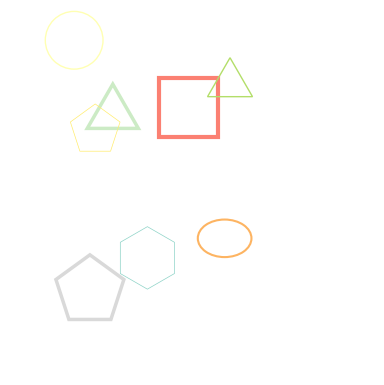[{"shape": "hexagon", "thickness": 0.5, "radius": 0.41, "center": [0.383, 0.33]}, {"shape": "circle", "thickness": 1, "radius": 0.37, "center": [0.193, 0.895]}, {"shape": "square", "thickness": 3, "radius": 0.38, "center": [0.491, 0.722]}, {"shape": "oval", "thickness": 1.5, "radius": 0.35, "center": [0.583, 0.381]}, {"shape": "triangle", "thickness": 1, "radius": 0.34, "center": [0.597, 0.783]}, {"shape": "pentagon", "thickness": 2.5, "radius": 0.46, "center": [0.234, 0.245]}, {"shape": "triangle", "thickness": 2.5, "radius": 0.38, "center": [0.293, 0.705]}, {"shape": "pentagon", "thickness": 0.5, "radius": 0.34, "center": [0.247, 0.662]}]